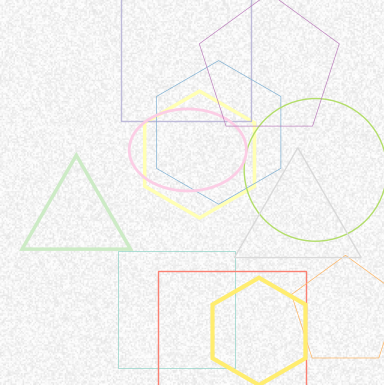[{"shape": "square", "thickness": 0.5, "radius": 0.76, "center": [0.458, 0.195]}, {"shape": "hexagon", "thickness": 2.5, "radius": 0.82, "center": [0.518, 0.599]}, {"shape": "square", "thickness": 1, "radius": 0.84, "center": [0.483, 0.855]}, {"shape": "square", "thickness": 1, "radius": 0.96, "center": [0.602, 0.105]}, {"shape": "hexagon", "thickness": 0.5, "radius": 0.93, "center": [0.568, 0.656]}, {"shape": "pentagon", "thickness": 0.5, "radius": 0.74, "center": [0.897, 0.189]}, {"shape": "circle", "thickness": 1, "radius": 0.93, "center": [0.82, 0.559]}, {"shape": "oval", "thickness": 2, "radius": 0.76, "center": [0.488, 0.611]}, {"shape": "triangle", "thickness": 1, "radius": 0.95, "center": [0.774, 0.426]}, {"shape": "pentagon", "thickness": 0.5, "radius": 0.96, "center": [0.699, 0.827]}, {"shape": "triangle", "thickness": 2.5, "radius": 0.81, "center": [0.198, 0.434]}, {"shape": "hexagon", "thickness": 3, "radius": 0.7, "center": [0.673, 0.139]}]